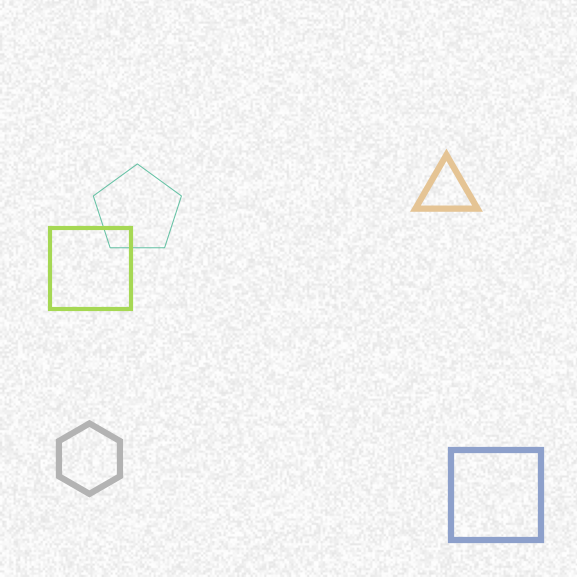[{"shape": "pentagon", "thickness": 0.5, "radius": 0.4, "center": [0.238, 0.635]}, {"shape": "square", "thickness": 3, "radius": 0.39, "center": [0.859, 0.142]}, {"shape": "square", "thickness": 2, "radius": 0.35, "center": [0.157, 0.534]}, {"shape": "triangle", "thickness": 3, "radius": 0.31, "center": [0.773, 0.669]}, {"shape": "hexagon", "thickness": 3, "radius": 0.31, "center": [0.155, 0.205]}]